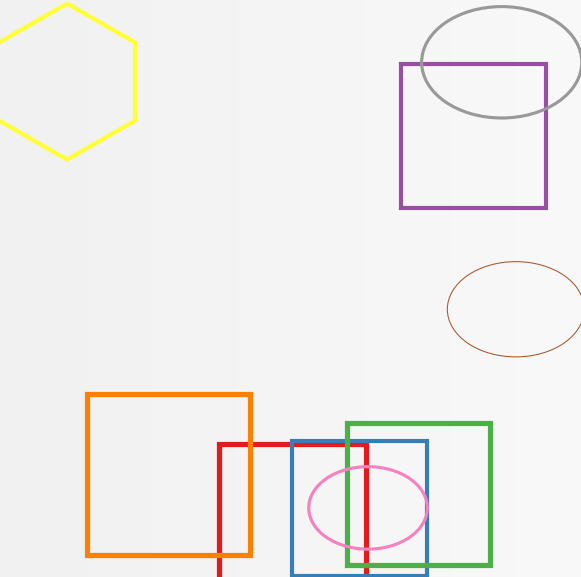[{"shape": "square", "thickness": 2.5, "radius": 0.63, "center": [0.503, 0.104]}, {"shape": "square", "thickness": 2, "radius": 0.58, "center": [0.619, 0.119]}, {"shape": "square", "thickness": 2.5, "radius": 0.62, "center": [0.72, 0.143]}, {"shape": "square", "thickness": 2, "radius": 0.62, "center": [0.815, 0.764]}, {"shape": "square", "thickness": 2.5, "radius": 0.7, "center": [0.29, 0.178]}, {"shape": "hexagon", "thickness": 2, "radius": 0.68, "center": [0.115, 0.858]}, {"shape": "oval", "thickness": 0.5, "radius": 0.59, "center": [0.887, 0.464]}, {"shape": "oval", "thickness": 1.5, "radius": 0.51, "center": [0.633, 0.12]}, {"shape": "oval", "thickness": 1.5, "radius": 0.69, "center": [0.863, 0.891]}]